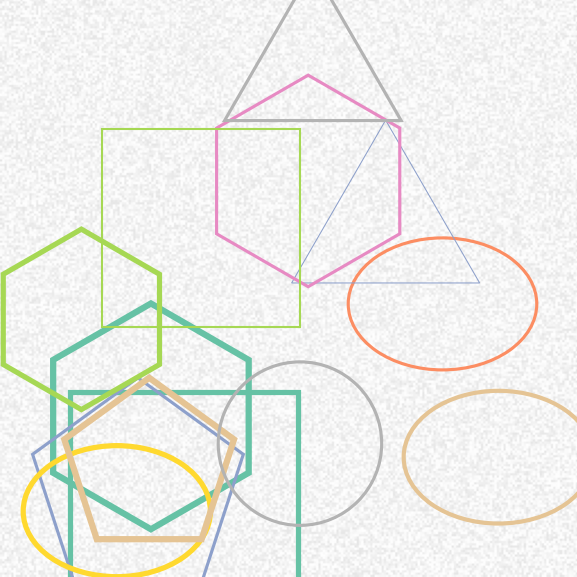[{"shape": "square", "thickness": 2.5, "radius": 0.99, "center": [0.319, 0.123]}, {"shape": "hexagon", "thickness": 3, "radius": 0.98, "center": [0.261, 0.278]}, {"shape": "oval", "thickness": 1.5, "radius": 0.82, "center": [0.766, 0.473]}, {"shape": "triangle", "thickness": 0.5, "radius": 0.94, "center": [0.668, 0.603]}, {"shape": "pentagon", "thickness": 1.5, "radius": 0.96, "center": [0.239, 0.153]}, {"shape": "hexagon", "thickness": 1.5, "radius": 0.92, "center": [0.534, 0.686]}, {"shape": "square", "thickness": 1, "radius": 0.86, "center": [0.348, 0.605]}, {"shape": "hexagon", "thickness": 2.5, "radius": 0.78, "center": [0.141, 0.446]}, {"shape": "oval", "thickness": 2.5, "radius": 0.81, "center": [0.202, 0.114]}, {"shape": "pentagon", "thickness": 3, "radius": 0.77, "center": [0.258, 0.19]}, {"shape": "oval", "thickness": 2, "radius": 0.82, "center": [0.863, 0.207]}, {"shape": "circle", "thickness": 1.5, "radius": 0.71, "center": [0.519, 0.231]}, {"shape": "triangle", "thickness": 1.5, "radius": 0.88, "center": [0.542, 0.879]}]